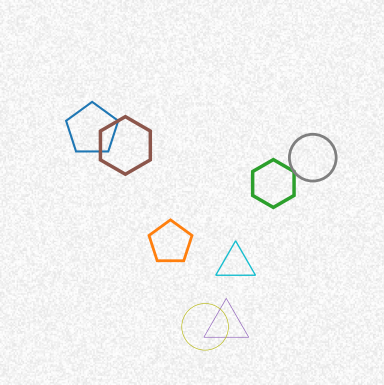[{"shape": "pentagon", "thickness": 1.5, "radius": 0.36, "center": [0.239, 0.664]}, {"shape": "pentagon", "thickness": 2, "radius": 0.29, "center": [0.443, 0.37]}, {"shape": "hexagon", "thickness": 2.5, "radius": 0.31, "center": [0.71, 0.523]}, {"shape": "triangle", "thickness": 0.5, "radius": 0.34, "center": [0.588, 0.158]}, {"shape": "hexagon", "thickness": 2.5, "radius": 0.37, "center": [0.326, 0.622]}, {"shape": "circle", "thickness": 2, "radius": 0.3, "center": [0.812, 0.59]}, {"shape": "circle", "thickness": 0.5, "radius": 0.3, "center": [0.533, 0.151]}, {"shape": "triangle", "thickness": 1, "radius": 0.3, "center": [0.612, 0.315]}]